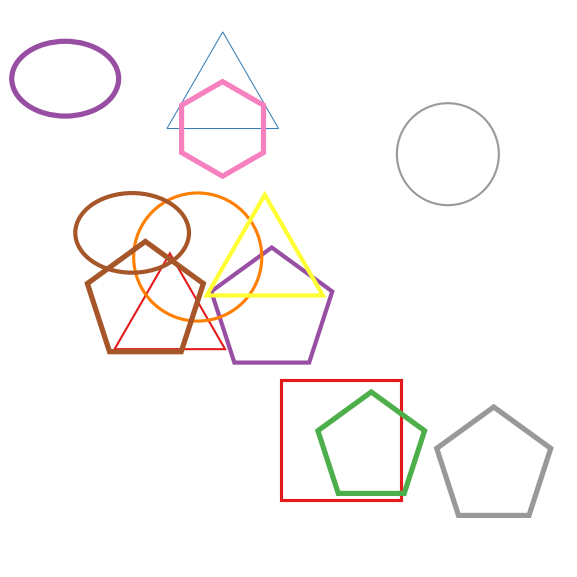[{"shape": "triangle", "thickness": 1, "radius": 0.55, "center": [0.294, 0.45]}, {"shape": "square", "thickness": 1.5, "radius": 0.52, "center": [0.591, 0.237]}, {"shape": "triangle", "thickness": 0.5, "radius": 0.56, "center": [0.386, 0.832]}, {"shape": "pentagon", "thickness": 2.5, "radius": 0.49, "center": [0.643, 0.223]}, {"shape": "oval", "thickness": 2.5, "radius": 0.46, "center": [0.113, 0.863]}, {"shape": "pentagon", "thickness": 2, "radius": 0.55, "center": [0.471, 0.46]}, {"shape": "circle", "thickness": 1.5, "radius": 0.55, "center": [0.342, 0.554]}, {"shape": "triangle", "thickness": 2, "radius": 0.58, "center": [0.459, 0.546]}, {"shape": "pentagon", "thickness": 2.5, "radius": 0.53, "center": [0.252, 0.476]}, {"shape": "oval", "thickness": 2, "radius": 0.49, "center": [0.229, 0.596]}, {"shape": "hexagon", "thickness": 2.5, "radius": 0.41, "center": [0.385, 0.776]}, {"shape": "pentagon", "thickness": 2.5, "radius": 0.52, "center": [0.855, 0.191]}, {"shape": "circle", "thickness": 1, "radius": 0.44, "center": [0.776, 0.732]}]